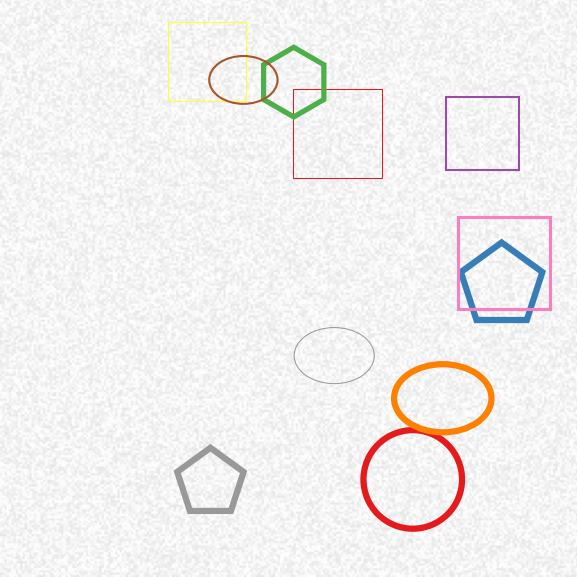[{"shape": "square", "thickness": 0.5, "radius": 0.38, "center": [0.584, 0.768]}, {"shape": "circle", "thickness": 3, "radius": 0.43, "center": [0.715, 0.169]}, {"shape": "pentagon", "thickness": 3, "radius": 0.37, "center": [0.869, 0.505]}, {"shape": "hexagon", "thickness": 2.5, "radius": 0.3, "center": [0.509, 0.857]}, {"shape": "square", "thickness": 1, "radius": 0.32, "center": [0.835, 0.768]}, {"shape": "oval", "thickness": 3, "radius": 0.42, "center": [0.767, 0.31]}, {"shape": "square", "thickness": 0.5, "radius": 0.34, "center": [0.358, 0.893]}, {"shape": "oval", "thickness": 1, "radius": 0.3, "center": [0.421, 0.861]}, {"shape": "square", "thickness": 1.5, "radius": 0.4, "center": [0.873, 0.544]}, {"shape": "pentagon", "thickness": 3, "radius": 0.3, "center": [0.364, 0.163]}, {"shape": "oval", "thickness": 0.5, "radius": 0.35, "center": [0.579, 0.383]}]